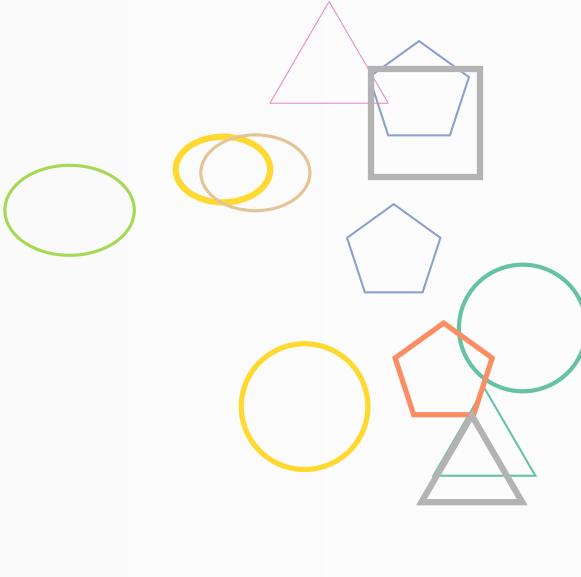[{"shape": "triangle", "thickness": 1, "radius": 0.51, "center": [0.833, 0.226]}, {"shape": "circle", "thickness": 2, "radius": 0.55, "center": [0.899, 0.431]}, {"shape": "pentagon", "thickness": 2.5, "radius": 0.44, "center": [0.763, 0.352]}, {"shape": "pentagon", "thickness": 1, "radius": 0.45, "center": [0.721, 0.838]}, {"shape": "pentagon", "thickness": 1, "radius": 0.42, "center": [0.677, 0.561]}, {"shape": "triangle", "thickness": 0.5, "radius": 0.59, "center": [0.566, 0.879]}, {"shape": "oval", "thickness": 1.5, "radius": 0.56, "center": [0.12, 0.635]}, {"shape": "circle", "thickness": 2.5, "radius": 0.54, "center": [0.524, 0.295]}, {"shape": "oval", "thickness": 3, "radius": 0.41, "center": [0.384, 0.706]}, {"shape": "oval", "thickness": 1.5, "radius": 0.47, "center": [0.439, 0.7]}, {"shape": "square", "thickness": 3, "radius": 0.47, "center": [0.732, 0.786]}, {"shape": "triangle", "thickness": 3, "radius": 0.5, "center": [0.812, 0.18]}]